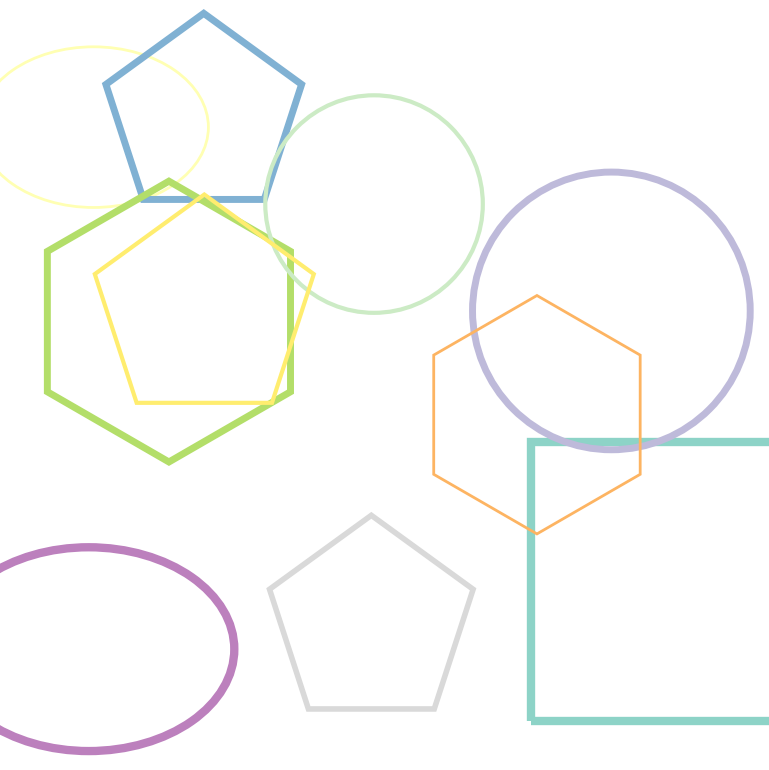[{"shape": "square", "thickness": 3, "radius": 0.91, "center": [0.871, 0.245]}, {"shape": "oval", "thickness": 1, "radius": 0.75, "center": [0.122, 0.835]}, {"shape": "circle", "thickness": 2.5, "radius": 0.9, "center": [0.794, 0.596]}, {"shape": "pentagon", "thickness": 2.5, "radius": 0.67, "center": [0.265, 0.849]}, {"shape": "hexagon", "thickness": 1, "radius": 0.77, "center": [0.697, 0.461]}, {"shape": "hexagon", "thickness": 2.5, "radius": 0.91, "center": [0.219, 0.582]}, {"shape": "pentagon", "thickness": 2, "radius": 0.7, "center": [0.482, 0.192]}, {"shape": "oval", "thickness": 3, "radius": 0.95, "center": [0.115, 0.157]}, {"shape": "circle", "thickness": 1.5, "radius": 0.71, "center": [0.486, 0.735]}, {"shape": "pentagon", "thickness": 1.5, "radius": 0.75, "center": [0.265, 0.598]}]